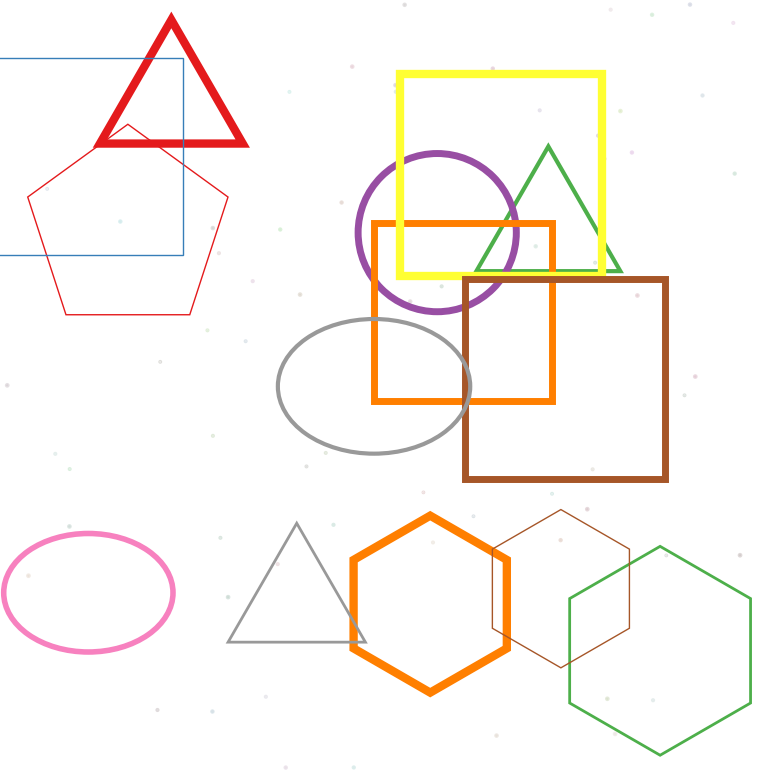[{"shape": "triangle", "thickness": 3, "radius": 0.54, "center": [0.223, 0.867]}, {"shape": "pentagon", "thickness": 0.5, "radius": 0.68, "center": [0.166, 0.702]}, {"shape": "square", "thickness": 0.5, "radius": 0.64, "center": [0.109, 0.797]}, {"shape": "hexagon", "thickness": 1, "radius": 0.68, "center": [0.857, 0.155]}, {"shape": "triangle", "thickness": 1.5, "radius": 0.54, "center": [0.712, 0.702]}, {"shape": "circle", "thickness": 2.5, "radius": 0.51, "center": [0.568, 0.698]}, {"shape": "square", "thickness": 2.5, "radius": 0.58, "center": [0.602, 0.594]}, {"shape": "hexagon", "thickness": 3, "radius": 0.57, "center": [0.559, 0.215]}, {"shape": "square", "thickness": 3, "radius": 0.66, "center": [0.65, 0.773]}, {"shape": "square", "thickness": 2.5, "radius": 0.65, "center": [0.734, 0.508]}, {"shape": "hexagon", "thickness": 0.5, "radius": 0.51, "center": [0.728, 0.235]}, {"shape": "oval", "thickness": 2, "radius": 0.55, "center": [0.115, 0.23]}, {"shape": "triangle", "thickness": 1, "radius": 0.51, "center": [0.385, 0.218]}, {"shape": "oval", "thickness": 1.5, "radius": 0.62, "center": [0.486, 0.498]}]